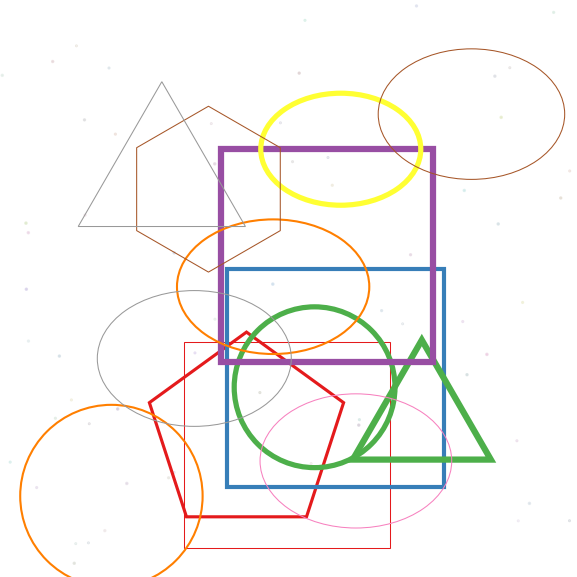[{"shape": "pentagon", "thickness": 1.5, "radius": 0.88, "center": [0.427, 0.247]}, {"shape": "square", "thickness": 0.5, "radius": 0.89, "center": [0.497, 0.228]}, {"shape": "square", "thickness": 2, "radius": 0.94, "center": [0.581, 0.345]}, {"shape": "triangle", "thickness": 3, "radius": 0.69, "center": [0.73, 0.272]}, {"shape": "circle", "thickness": 2.5, "radius": 0.7, "center": [0.545, 0.329]}, {"shape": "square", "thickness": 3, "radius": 0.92, "center": [0.566, 0.557]}, {"shape": "circle", "thickness": 1, "radius": 0.79, "center": [0.193, 0.14]}, {"shape": "oval", "thickness": 1, "radius": 0.83, "center": [0.473, 0.503]}, {"shape": "oval", "thickness": 2.5, "radius": 0.69, "center": [0.59, 0.741]}, {"shape": "oval", "thickness": 0.5, "radius": 0.81, "center": [0.816, 0.802]}, {"shape": "hexagon", "thickness": 0.5, "radius": 0.72, "center": [0.361, 0.672]}, {"shape": "oval", "thickness": 0.5, "radius": 0.83, "center": [0.616, 0.201]}, {"shape": "triangle", "thickness": 0.5, "radius": 0.84, "center": [0.28, 0.69]}, {"shape": "oval", "thickness": 0.5, "radius": 0.84, "center": [0.336, 0.378]}]